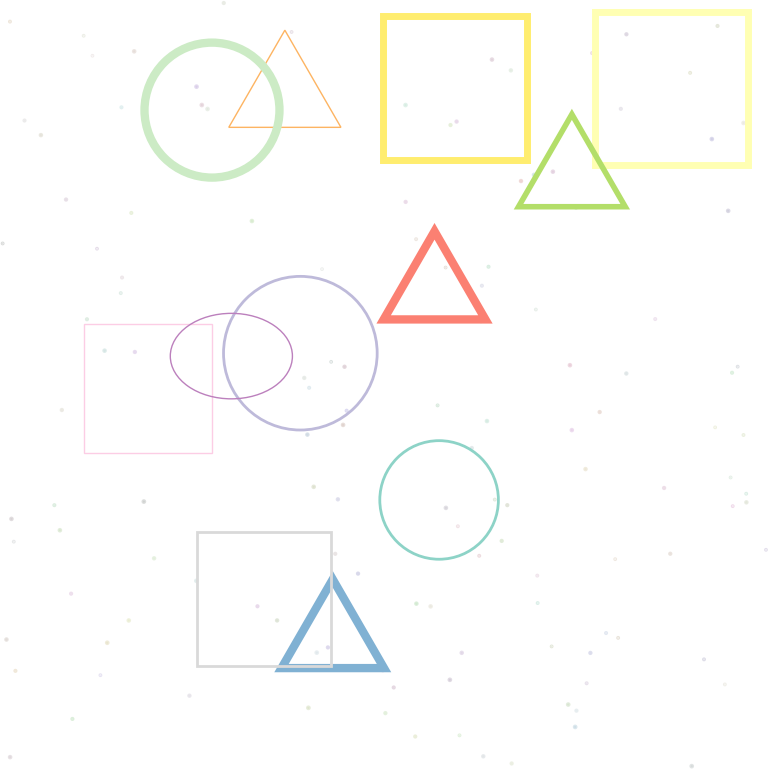[{"shape": "circle", "thickness": 1, "radius": 0.39, "center": [0.57, 0.351]}, {"shape": "square", "thickness": 2.5, "radius": 0.5, "center": [0.872, 0.885]}, {"shape": "circle", "thickness": 1, "radius": 0.5, "center": [0.39, 0.541]}, {"shape": "triangle", "thickness": 3, "radius": 0.38, "center": [0.564, 0.623]}, {"shape": "triangle", "thickness": 3, "radius": 0.38, "center": [0.432, 0.171]}, {"shape": "triangle", "thickness": 0.5, "radius": 0.42, "center": [0.37, 0.877]}, {"shape": "triangle", "thickness": 2, "radius": 0.4, "center": [0.743, 0.772]}, {"shape": "square", "thickness": 0.5, "radius": 0.42, "center": [0.192, 0.496]}, {"shape": "square", "thickness": 1, "radius": 0.44, "center": [0.343, 0.222]}, {"shape": "oval", "thickness": 0.5, "radius": 0.4, "center": [0.3, 0.538]}, {"shape": "circle", "thickness": 3, "radius": 0.44, "center": [0.275, 0.857]}, {"shape": "square", "thickness": 2.5, "radius": 0.47, "center": [0.591, 0.885]}]